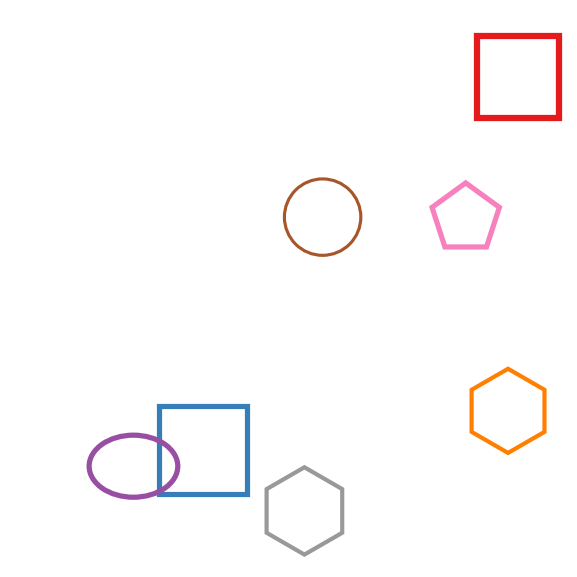[{"shape": "square", "thickness": 3, "radius": 0.35, "center": [0.896, 0.867]}, {"shape": "square", "thickness": 2.5, "radius": 0.38, "center": [0.351, 0.22]}, {"shape": "oval", "thickness": 2.5, "radius": 0.38, "center": [0.231, 0.192]}, {"shape": "hexagon", "thickness": 2, "radius": 0.36, "center": [0.88, 0.288]}, {"shape": "circle", "thickness": 1.5, "radius": 0.33, "center": [0.559, 0.623]}, {"shape": "pentagon", "thickness": 2.5, "radius": 0.31, "center": [0.806, 0.621]}, {"shape": "hexagon", "thickness": 2, "radius": 0.38, "center": [0.527, 0.114]}]